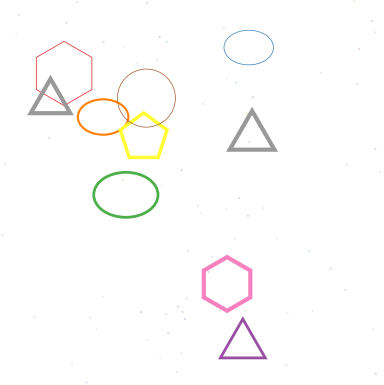[{"shape": "hexagon", "thickness": 0.5, "radius": 0.42, "center": [0.166, 0.809]}, {"shape": "oval", "thickness": 0.5, "radius": 0.32, "center": [0.646, 0.877]}, {"shape": "oval", "thickness": 2, "radius": 0.42, "center": [0.327, 0.494]}, {"shape": "triangle", "thickness": 2, "radius": 0.34, "center": [0.631, 0.104]}, {"shape": "oval", "thickness": 1.5, "radius": 0.33, "center": [0.268, 0.696]}, {"shape": "pentagon", "thickness": 2.5, "radius": 0.32, "center": [0.373, 0.643]}, {"shape": "circle", "thickness": 0.5, "radius": 0.38, "center": [0.38, 0.745]}, {"shape": "hexagon", "thickness": 3, "radius": 0.35, "center": [0.59, 0.262]}, {"shape": "triangle", "thickness": 3, "radius": 0.3, "center": [0.131, 0.736]}, {"shape": "triangle", "thickness": 3, "radius": 0.34, "center": [0.655, 0.645]}]